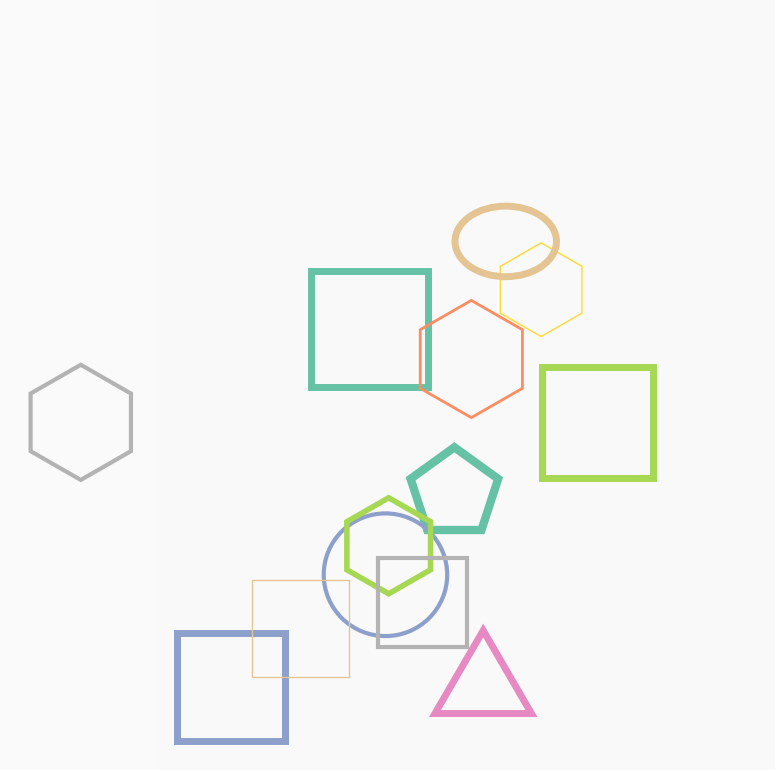[{"shape": "pentagon", "thickness": 3, "radius": 0.3, "center": [0.586, 0.36]}, {"shape": "square", "thickness": 2.5, "radius": 0.38, "center": [0.477, 0.573]}, {"shape": "hexagon", "thickness": 1, "radius": 0.38, "center": [0.608, 0.534]}, {"shape": "square", "thickness": 2.5, "radius": 0.35, "center": [0.299, 0.108]}, {"shape": "circle", "thickness": 1.5, "radius": 0.4, "center": [0.497, 0.254]}, {"shape": "triangle", "thickness": 2.5, "radius": 0.36, "center": [0.623, 0.109]}, {"shape": "hexagon", "thickness": 2, "radius": 0.31, "center": [0.502, 0.291]}, {"shape": "square", "thickness": 2.5, "radius": 0.36, "center": [0.771, 0.451]}, {"shape": "hexagon", "thickness": 0.5, "radius": 0.3, "center": [0.698, 0.624]}, {"shape": "oval", "thickness": 2.5, "radius": 0.33, "center": [0.653, 0.686]}, {"shape": "square", "thickness": 0.5, "radius": 0.31, "center": [0.387, 0.184]}, {"shape": "square", "thickness": 1.5, "radius": 0.29, "center": [0.545, 0.217]}, {"shape": "hexagon", "thickness": 1.5, "radius": 0.37, "center": [0.104, 0.451]}]